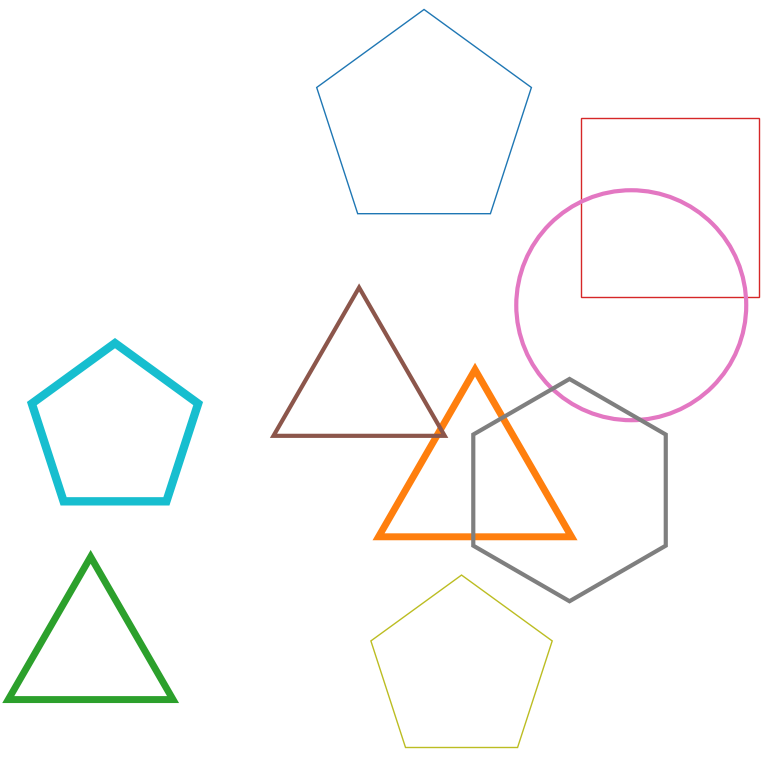[{"shape": "pentagon", "thickness": 0.5, "radius": 0.73, "center": [0.551, 0.841]}, {"shape": "triangle", "thickness": 2.5, "radius": 0.72, "center": [0.617, 0.375]}, {"shape": "triangle", "thickness": 2.5, "radius": 0.62, "center": [0.118, 0.153]}, {"shape": "square", "thickness": 0.5, "radius": 0.58, "center": [0.87, 0.73]}, {"shape": "triangle", "thickness": 1.5, "radius": 0.64, "center": [0.466, 0.498]}, {"shape": "circle", "thickness": 1.5, "radius": 0.75, "center": [0.82, 0.604]}, {"shape": "hexagon", "thickness": 1.5, "radius": 0.72, "center": [0.74, 0.363]}, {"shape": "pentagon", "thickness": 0.5, "radius": 0.62, "center": [0.599, 0.129]}, {"shape": "pentagon", "thickness": 3, "radius": 0.57, "center": [0.149, 0.441]}]